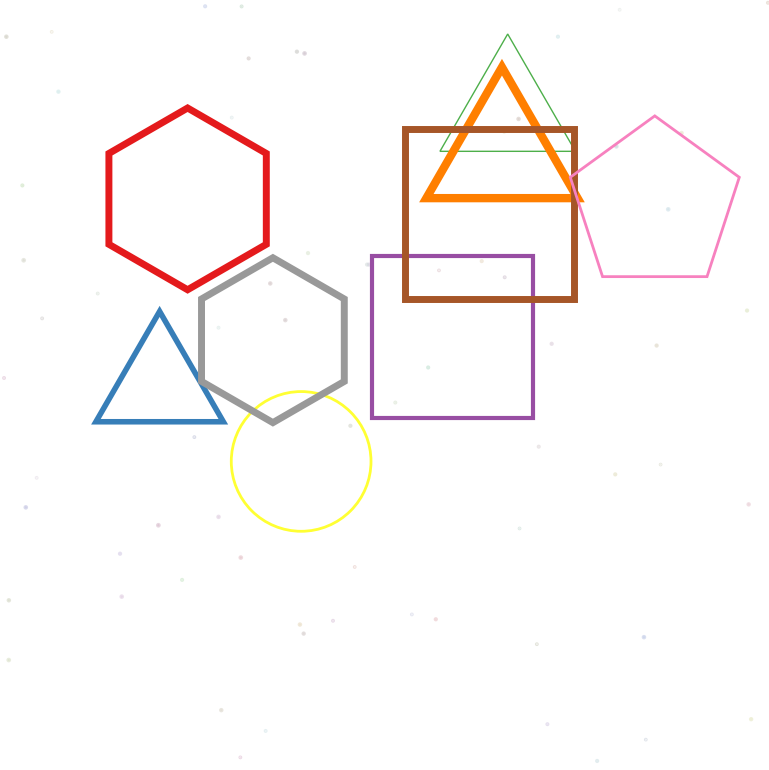[{"shape": "hexagon", "thickness": 2.5, "radius": 0.59, "center": [0.244, 0.742]}, {"shape": "triangle", "thickness": 2, "radius": 0.48, "center": [0.207, 0.5]}, {"shape": "triangle", "thickness": 0.5, "radius": 0.51, "center": [0.659, 0.854]}, {"shape": "square", "thickness": 1.5, "radius": 0.52, "center": [0.588, 0.562]}, {"shape": "triangle", "thickness": 3, "radius": 0.57, "center": [0.652, 0.799]}, {"shape": "circle", "thickness": 1, "radius": 0.45, "center": [0.391, 0.401]}, {"shape": "square", "thickness": 2.5, "radius": 0.55, "center": [0.636, 0.722]}, {"shape": "pentagon", "thickness": 1, "radius": 0.58, "center": [0.85, 0.734]}, {"shape": "hexagon", "thickness": 2.5, "radius": 0.54, "center": [0.354, 0.558]}]